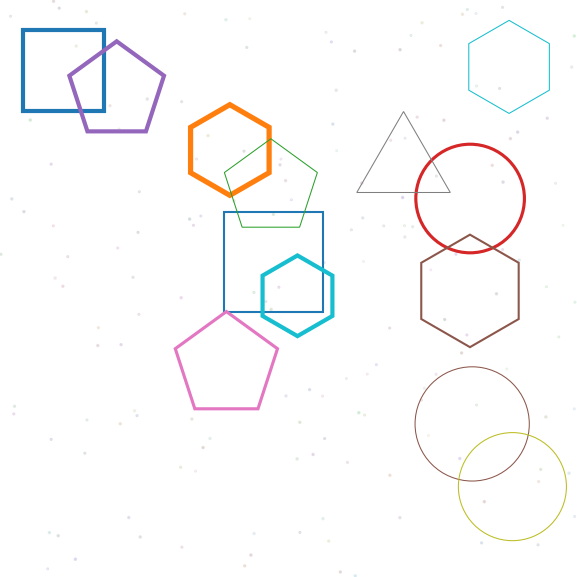[{"shape": "square", "thickness": 1, "radius": 0.43, "center": [0.474, 0.546]}, {"shape": "square", "thickness": 2, "radius": 0.35, "center": [0.11, 0.877]}, {"shape": "hexagon", "thickness": 2.5, "radius": 0.39, "center": [0.398, 0.739]}, {"shape": "pentagon", "thickness": 0.5, "radius": 0.42, "center": [0.469, 0.674]}, {"shape": "circle", "thickness": 1.5, "radius": 0.47, "center": [0.814, 0.655]}, {"shape": "pentagon", "thickness": 2, "radius": 0.43, "center": [0.202, 0.841]}, {"shape": "circle", "thickness": 0.5, "radius": 0.49, "center": [0.818, 0.265]}, {"shape": "hexagon", "thickness": 1, "radius": 0.49, "center": [0.814, 0.495]}, {"shape": "pentagon", "thickness": 1.5, "radius": 0.47, "center": [0.392, 0.367]}, {"shape": "triangle", "thickness": 0.5, "radius": 0.47, "center": [0.699, 0.713]}, {"shape": "circle", "thickness": 0.5, "radius": 0.47, "center": [0.887, 0.156]}, {"shape": "hexagon", "thickness": 2, "radius": 0.35, "center": [0.515, 0.487]}, {"shape": "hexagon", "thickness": 0.5, "radius": 0.4, "center": [0.882, 0.883]}]